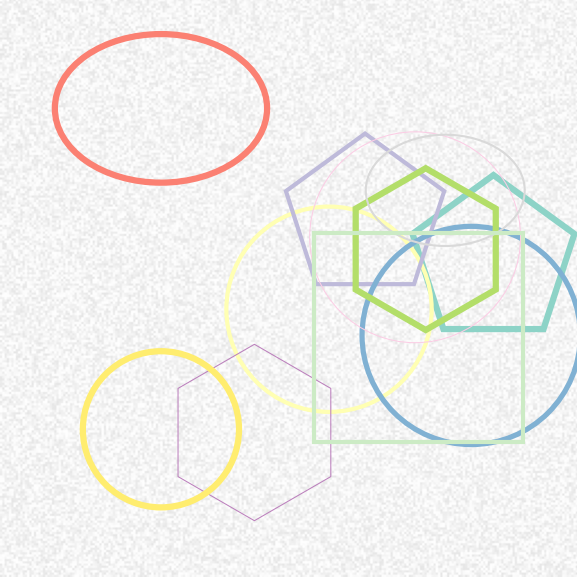[{"shape": "pentagon", "thickness": 3, "radius": 0.74, "center": [0.854, 0.549]}, {"shape": "circle", "thickness": 2, "radius": 0.89, "center": [0.57, 0.464]}, {"shape": "pentagon", "thickness": 2, "radius": 0.72, "center": [0.632, 0.624]}, {"shape": "oval", "thickness": 3, "radius": 0.92, "center": [0.279, 0.812]}, {"shape": "circle", "thickness": 2.5, "radius": 0.94, "center": [0.816, 0.418]}, {"shape": "hexagon", "thickness": 3, "radius": 0.7, "center": [0.737, 0.568]}, {"shape": "circle", "thickness": 0.5, "radius": 0.91, "center": [0.719, 0.588]}, {"shape": "oval", "thickness": 1, "radius": 0.69, "center": [0.771, 0.67]}, {"shape": "hexagon", "thickness": 0.5, "radius": 0.76, "center": [0.441, 0.25]}, {"shape": "square", "thickness": 2, "radius": 0.9, "center": [0.724, 0.415]}, {"shape": "circle", "thickness": 3, "radius": 0.68, "center": [0.279, 0.256]}]